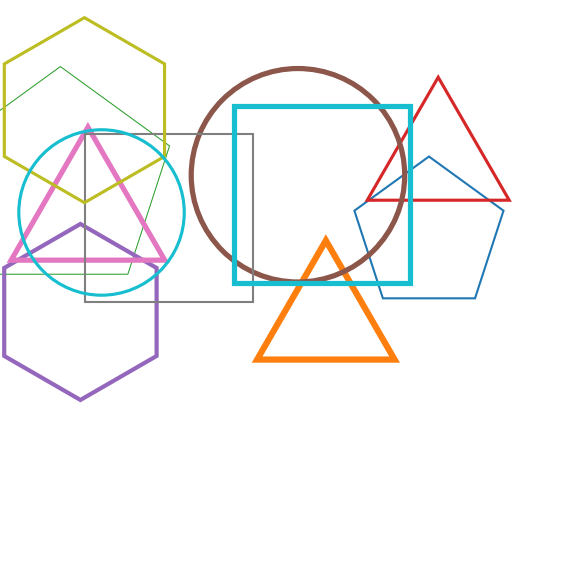[{"shape": "pentagon", "thickness": 1, "radius": 0.68, "center": [0.743, 0.592]}, {"shape": "triangle", "thickness": 3, "radius": 0.69, "center": [0.564, 0.445]}, {"shape": "pentagon", "thickness": 0.5, "radius": 0.99, "center": [0.105, 0.685]}, {"shape": "triangle", "thickness": 1.5, "radius": 0.71, "center": [0.759, 0.723]}, {"shape": "hexagon", "thickness": 2, "radius": 0.76, "center": [0.139, 0.459]}, {"shape": "circle", "thickness": 2.5, "radius": 0.92, "center": [0.516, 0.696]}, {"shape": "triangle", "thickness": 2.5, "radius": 0.77, "center": [0.152, 0.625]}, {"shape": "square", "thickness": 1, "radius": 0.73, "center": [0.293, 0.622]}, {"shape": "hexagon", "thickness": 1.5, "radius": 0.8, "center": [0.146, 0.808]}, {"shape": "square", "thickness": 2.5, "radius": 0.76, "center": [0.557, 0.662]}, {"shape": "circle", "thickness": 1.5, "radius": 0.72, "center": [0.176, 0.631]}]